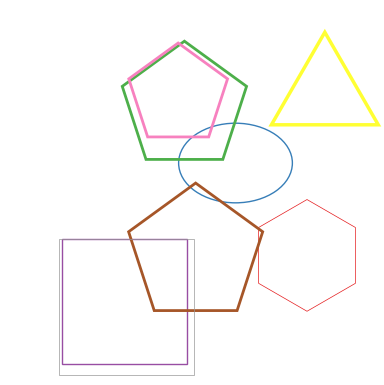[{"shape": "hexagon", "thickness": 0.5, "radius": 0.73, "center": [0.797, 0.337]}, {"shape": "oval", "thickness": 1, "radius": 0.74, "center": [0.612, 0.577]}, {"shape": "pentagon", "thickness": 2, "radius": 0.85, "center": [0.479, 0.723]}, {"shape": "square", "thickness": 1, "radius": 0.81, "center": [0.324, 0.217]}, {"shape": "triangle", "thickness": 2.5, "radius": 0.8, "center": [0.844, 0.756]}, {"shape": "pentagon", "thickness": 2, "radius": 0.92, "center": [0.508, 0.341]}, {"shape": "pentagon", "thickness": 2, "radius": 0.67, "center": [0.463, 0.753]}, {"shape": "square", "thickness": 0.5, "radius": 0.88, "center": [0.328, 0.202]}]